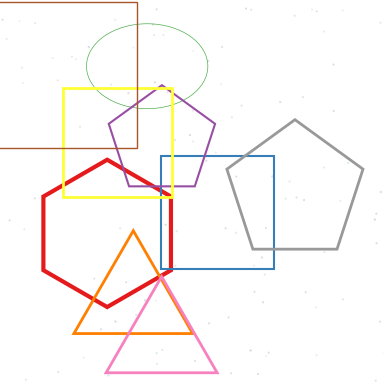[{"shape": "hexagon", "thickness": 3, "radius": 0.96, "center": [0.278, 0.394]}, {"shape": "square", "thickness": 1.5, "radius": 0.73, "center": [0.564, 0.448]}, {"shape": "oval", "thickness": 0.5, "radius": 0.79, "center": [0.382, 0.828]}, {"shape": "pentagon", "thickness": 1.5, "radius": 0.73, "center": [0.421, 0.633]}, {"shape": "triangle", "thickness": 2, "radius": 0.89, "center": [0.346, 0.223]}, {"shape": "square", "thickness": 2, "radius": 0.71, "center": [0.306, 0.631]}, {"shape": "square", "thickness": 1, "radius": 0.95, "center": [0.168, 0.805]}, {"shape": "triangle", "thickness": 2, "radius": 0.83, "center": [0.42, 0.115]}, {"shape": "pentagon", "thickness": 2, "radius": 0.93, "center": [0.766, 0.503]}]